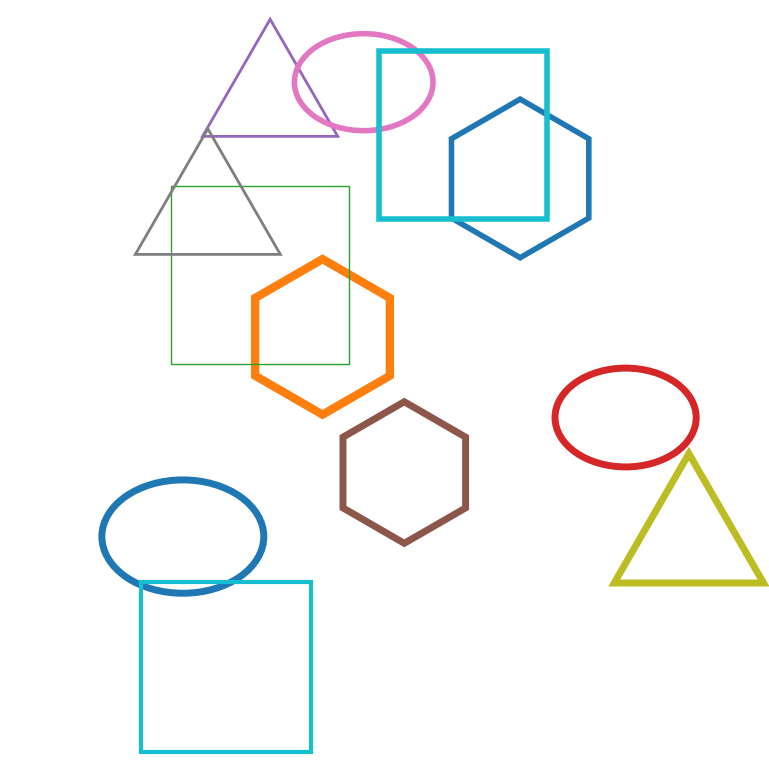[{"shape": "oval", "thickness": 2.5, "radius": 0.53, "center": [0.237, 0.303]}, {"shape": "hexagon", "thickness": 2, "radius": 0.51, "center": [0.676, 0.768]}, {"shape": "hexagon", "thickness": 3, "radius": 0.5, "center": [0.419, 0.563]}, {"shape": "square", "thickness": 0.5, "radius": 0.58, "center": [0.337, 0.643]}, {"shape": "oval", "thickness": 2.5, "radius": 0.46, "center": [0.812, 0.458]}, {"shape": "triangle", "thickness": 1, "radius": 0.51, "center": [0.351, 0.874]}, {"shape": "hexagon", "thickness": 2.5, "radius": 0.46, "center": [0.525, 0.386]}, {"shape": "oval", "thickness": 2, "radius": 0.45, "center": [0.472, 0.893]}, {"shape": "triangle", "thickness": 1, "radius": 0.54, "center": [0.27, 0.724]}, {"shape": "triangle", "thickness": 2.5, "radius": 0.56, "center": [0.895, 0.299]}, {"shape": "square", "thickness": 2, "radius": 0.55, "center": [0.601, 0.825]}, {"shape": "square", "thickness": 1.5, "radius": 0.55, "center": [0.294, 0.134]}]